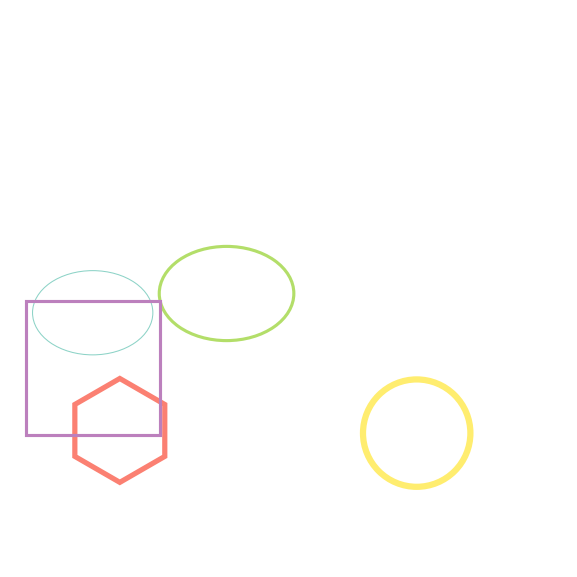[{"shape": "oval", "thickness": 0.5, "radius": 0.52, "center": [0.161, 0.458]}, {"shape": "hexagon", "thickness": 2.5, "radius": 0.45, "center": [0.207, 0.254]}, {"shape": "oval", "thickness": 1.5, "radius": 0.58, "center": [0.392, 0.491]}, {"shape": "square", "thickness": 1.5, "radius": 0.58, "center": [0.161, 0.362]}, {"shape": "circle", "thickness": 3, "radius": 0.46, "center": [0.722, 0.249]}]